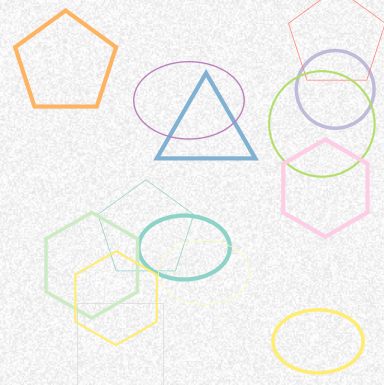[{"shape": "pentagon", "thickness": 0.5, "radius": 0.65, "center": [0.379, 0.402]}, {"shape": "oval", "thickness": 3, "radius": 0.59, "center": [0.478, 0.357]}, {"shape": "oval", "thickness": 0.5, "radius": 0.59, "center": [0.53, 0.293]}, {"shape": "circle", "thickness": 2.5, "radius": 0.5, "center": [0.871, 0.768]}, {"shape": "pentagon", "thickness": 0.5, "radius": 0.66, "center": [0.875, 0.899]}, {"shape": "triangle", "thickness": 3, "radius": 0.74, "center": [0.535, 0.662]}, {"shape": "pentagon", "thickness": 3, "radius": 0.69, "center": [0.17, 0.835]}, {"shape": "circle", "thickness": 1.5, "radius": 0.69, "center": [0.836, 0.678]}, {"shape": "hexagon", "thickness": 3, "radius": 0.63, "center": [0.845, 0.511]}, {"shape": "square", "thickness": 0.5, "radius": 0.56, "center": [0.311, 0.101]}, {"shape": "oval", "thickness": 1, "radius": 0.72, "center": [0.491, 0.739]}, {"shape": "hexagon", "thickness": 2.5, "radius": 0.69, "center": [0.238, 0.311]}, {"shape": "oval", "thickness": 2.5, "radius": 0.59, "center": [0.826, 0.113]}, {"shape": "hexagon", "thickness": 1.5, "radius": 0.61, "center": [0.301, 0.226]}]